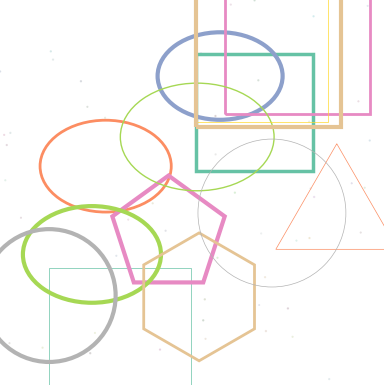[{"shape": "square", "thickness": 2.5, "radius": 0.76, "center": [0.662, 0.707]}, {"shape": "square", "thickness": 0.5, "radius": 0.92, "center": [0.311, 0.12]}, {"shape": "triangle", "thickness": 0.5, "radius": 0.91, "center": [0.875, 0.444]}, {"shape": "oval", "thickness": 2, "radius": 0.85, "center": [0.274, 0.568]}, {"shape": "oval", "thickness": 3, "radius": 0.81, "center": [0.572, 0.802]}, {"shape": "square", "thickness": 2, "radius": 0.94, "center": [0.772, 0.892]}, {"shape": "pentagon", "thickness": 3, "radius": 0.77, "center": [0.438, 0.391]}, {"shape": "oval", "thickness": 3, "radius": 0.9, "center": [0.239, 0.339]}, {"shape": "oval", "thickness": 1, "radius": 1.0, "center": [0.512, 0.644]}, {"shape": "square", "thickness": 0.5, "radius": 0.85, "center": [0.682, 0.854]}, {"shape": "square", "thickness": 3, "radius": 0.94, "center": [0.697, 0.86]}, {"shape": "hexagon", "thickness": 2, "radius": 0.83, "center": [0.517, 0.229]}, {"shape": "circle", "thickness": 3, "radius": 0.86, "center": [0.128, 0.232]}, {"shape": "circle", "thickness": 0.5, "radius": 0.96, "center": [0.706, 0.447]}]